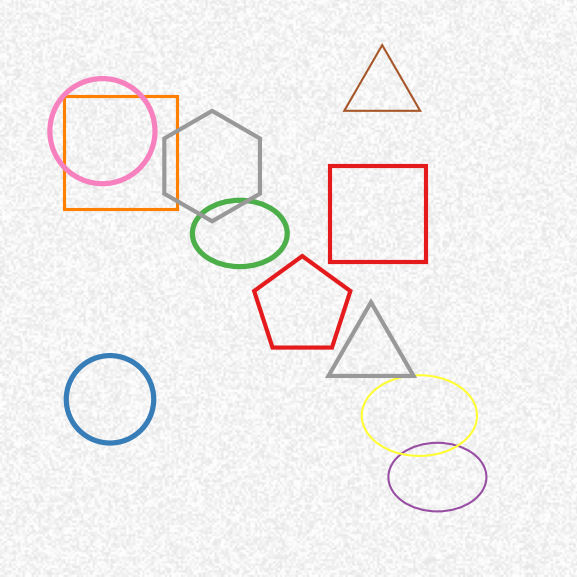[{"shape": "pentagon", "thickness": 2, "radius": 0.44, "center": [0.523, 0.468]}, {"shape": "square", "thickness": 2, "radius": 0.42, "center": [0.654, 0.629]}, {"shape": "circle", "thickness": 2.5, "radius": 0.38, "center": [0.19, 0.308]}, {"shape": "oval", "thickness": 2.5, "radius": 0.41, "center": [0.415, 0.595]}, {"shape": "oval", "thickness": 1, "radius": 0.42, "center": [0.757, 0.173]}, {"shape": "square", "thickness": 1.5, "radius": 0.49, "center": [0.208, 0.735]}, {"shape": "oval", "thickness": 1, "radius": 0.5, "center": [0.726, 0.28]}, {"shape": "triangle", "thickness": 1, "radius": 0.38, "center": [0.662, 0.845]}, {"shape": "circle", "thickness": 2.5, "radius": 0.45, "center": [0.177, 0.772]}, {"shape": "triangle", "thickness": 2, "radius": 0.43, "center": [0.642, 0.391]}, {"shape": "hexagon", "thickness": 2, "radius": 0.48, "center": [0.367, 0.712]}]